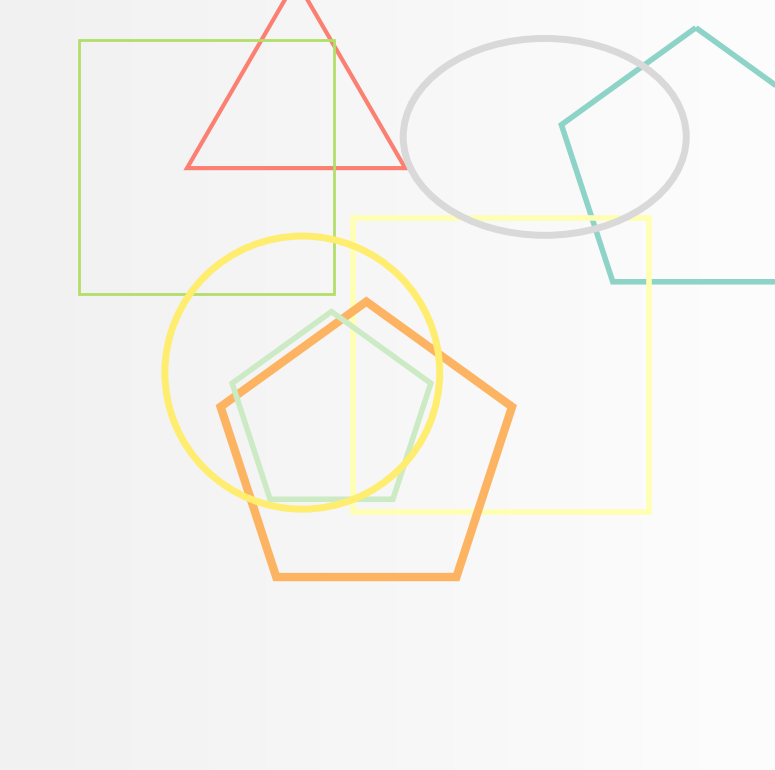[{"shape": "pentagon", "thickness": 2, "radius": 0.91, "center": [0.898, 0.782]}, {"shape": "square", "thickness": 2, "radius": 0.96, "center": [0.646, 0.526]}, {"shape": "triangle", "thickness": 1.5, "radius": 0.81, "center": [0.382, 0.863]}, {"shape": "pentagon", "thickness": 3, "radius": 0.99, "center": [0.473, 0.411]}, {"shape": "square", "thickness": 1, "radius": 0.82, "center": [0.267, 0.783]}, {"shape": "oval", "thickness": 2.5, "radius": 0.91, "center": [0.703, 0.822]}, {"shape": "pentagon", "thickness": 2, "radius": 0.67, "center": [0.428, 0.461]}, {"shape": "circle", "thickness": 2.5, "radius": 0.89, "center": [0.39, 0.516]}]